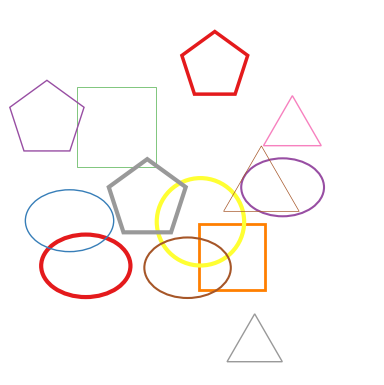[{"shape": "oval", "thickness": 3, "radius": 0.58, "center": [0.223, 0.31]}, {"shape": "pentagon", "thickness": 2.5, "radius": 0.45, "center": [0.558, 0.828]}, {"shape": "oval", "thickness": 1, "radius": 0.57, "center": [0.181, 0.427]}, {"shape": "square", "thickness": 0.5, "radius": 0.51, "center": [0.303, 0.67]}, {"shape": "oval", "thickness": 1.5, "radius": 0.54, "center": [0.734, 0.513]}, {"shape": "pentagon", "thickness": 1, "radius": 0.51, "center": [0.122, 0.69]}, {"shape": "square", "thickness": 2, "radius": 0.43, "center": [0.603, 0.333]}, {"shape": "circle", "thickness": 3, "radius": 0.57, "center": [0.521, 0.424]}, {"shape": "oval", "thickness": 1.5, "radius": 0.56, "center": [0.487, 0.305]}, {"shape": "triangle", "thickness": 0.5, "radius": 0.57, "center": [0.679, 0.508]}, {"shape": "triangle", "thickness": 1, "radius": 0.43, "center": [0.759, 0.665]}, {"shape": "triangle", "thickness": 1, "radius": 0.41, "center": [0.662, 0.102]}, {"shape": "pentagon", "thickness": 3, "radius": 0.53, "center": [0.382, 0.482]}]